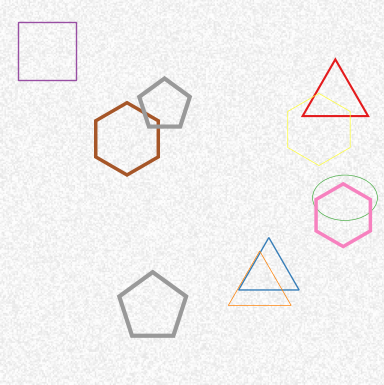[{"shape": "triangle", "thickness": 1.5, "radius": 0.49, "center": [0.871, 0.748]}, {"shape": "triangle", "thickness": 1, "radius": 0.45, "center": [0.698, 0.292]}, {"shape": "oval", "thickness": 0.5, "radius": 0.42, "center": [0.896, 0.486]}, {"shape": "square", "thickness": 1, "radius": 0.37, "center": [0.122, 0.867]}, {"shape": "triangle", "thickness": 0.5, "radius": 0.47, "center": [0.675, 0.254]}, {"shape": "hexagon", "thickness": 0.5, "radius": 0.47, "center": [0.828, 0.664]}, {"shape": "hexagon", "thickness": 2.5, "radius": 0.47, "center": [0.33, 0.639]}, {"shape": "hexagon", "thickness": 2.5, "radius": 0.41, "center": [0.891, 0.441]}, {"shape": "pentagon", "thickness": 3, "radius": 0.46, "center": [0.397, 0.202]}, {"shape": "pentagon", "thickness": 3, "radius": 0.35, "center": [0.427, 0.727]}]